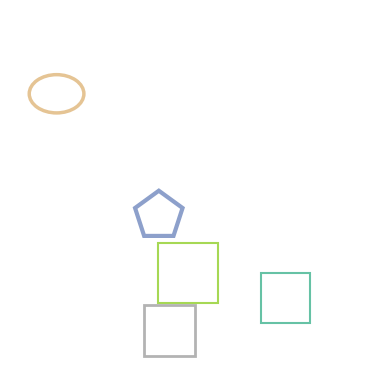[{"shape": "square", "thickness": 1.5, "radius": 0.32, "center": [0.742, 0.227]}, {"shape": "pentagon", "thickness": 3, "radius": 0.32, "center": [0.412, 0.44]}, {"shape": "square", "thickness": 1.5, "radius": 0.39, "center": [0.489, 0.292]}, {"shape": "oval", "thickness": 2.5, "radius": 0.35, "center": [0.147, 0.756]}, {"shape": "square", "thickness": 2, "radius": 0.34, "center": [0.44, 0.141]}]